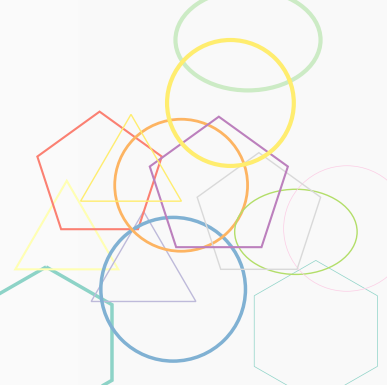[{"shape": "hexagon", "thickness": 2.5, "radius": 0.98, "center": [0.119, 0.11]}, {"shape": "hexagon", "thickness": 0.5, "radius": 0.92, "center": [0.815, 0.14]}, {"shape": "triangle", "thickness": 1.5, "radius": 0.77, "center": [0.172, 0.377]}, {"shape": "triangle", "thickness": 1, "radius": 0.78, "center": [0.37, 0.295]}, {"shape": "pentagon", "thickness": 1.5, "radius": 0.84, "center": [0.257, 0.541]}, {"shape": "circle", "thickness": 2.5, "radius": 0.93, "center": [0.447, 0.249]}, {"shape": "circle", "thickness": 2, "radius": 0.86, "center": [0.467, 0.519]}, {"shape": "oval", "thickness": 1, "radius": 0.79, "center": [0.764, 0.398]}, {"shape": "circle", "thickness": 0.5, "radius": 0.82, "center": [0.895, 0.406]}, {"shape": "pentagon", "thickness": 1, "radius": 0.84, "center": [0.668, 0.436]}, {"shape": "pentagon", "thickness": 1.5, "radius": 0.94, "center": [0.565, 0.51]}, {"shape": "oval", "thickness": 3, "radius": 0.94, "center": [0.64, 0.896]}, {"shape": "triangle", "thickness": 1, "radius": 0.75, "center": [0.338, 0.553]}, {"shape": "circle", "thickness": 3, "radius": 0.82, "center": [0.595, 0.733]}]